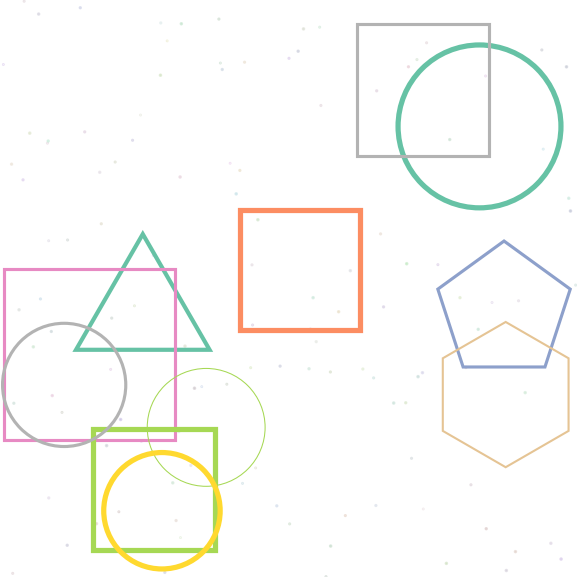[{"shape": "triangle", "thickness": 2, "radius": 0.67, "center": [0.247, 0.46]}, {"shape": "circle", "thickness": 2.5, "radius": 0.71, "center": [0.83, 0.78]}, {"shape": "square", "thickness": 2.5, "radius": 0.52, "center": [0.52, 0.532]}, {"shape": "pentagon", "thickness": 1.5, "radius": 0.6, "center": [0.873, 0.461]}, {"shape": "square", "thickness": 1.5, "radius": 0.74, "center": [0.155, 0.385]}, {"shape": "circle", "thickness": 0.5, "radius": 0.51, "center": [0.357, 0.259]}, {"shape": "square", "thickness": 2.5, "radius": 0.53, "center": [0.267, 0.151]}, {"shape": "circle", "thickness": 2.5, "radius": 0.5, "center": [0.28, 0.115]}, {"shape": "hexagon", "thickness": 1, "radius": 0.63, "center": [0.876, 0.316]}, {"shape": "square", "thickness": 1.5, "radius": 0.57, "center": [0.732, 0.844]}, {"shape": "circle", "thickness": 1.5, "radius": 0.53, "center": [0.111, 0.333]}]